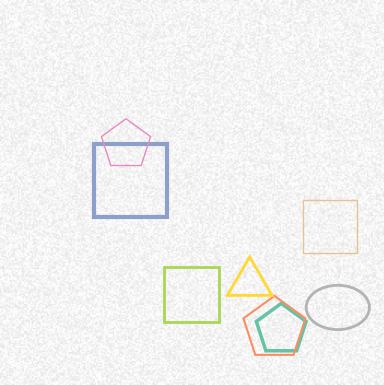[{"shape": "pentagon", "thickness": 2.5, "radius": 0.34, "center": [0.73, 0.144]}, {"shape": "pentagon", "thickness": 1.5, "radius": 0.42, "center": [0.713, 0.147]}, {"shape": "square", "thickness": 3, "radius": 0.47, "center": [0.338, 0.53]}, {"shape": "pentagon", "thickness": 1, "radius": 0.34, "center": [0.327, 0.624]}, {"shape": "square", "thickness": 2, "radius": 0.36, "center": [0.496, 0.235]}, {"shape": "triangle", "thickness": 2, "radius": 0.33, "center": [0.649, 0.266]}, {"shape": "square", "thickness": 1, "radius": 0.35, "center": [0.857, 0.411]}, {"shape": "oval", "thickness": 2, "radius": 0.41, "center": [0.877, 0.201]}]